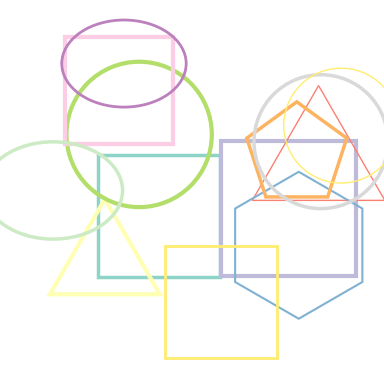[{"shape": "square", "thickness": 2.5, "radius": 0.79, "center": [0.413, 0.439]}, {"shape": "triangle", "thickness": 3, "radius": 0.82, "center": [0.272, 0.318]}, {"shape": "square", "thickness": 3, "radius": 0.88, "center": [0.75, 0.459]}, {"shape": "triangle", "thickness": 1, "radius": 0.99, "center": [0.827, 0.579]}, {"shape": "hexagon", "thickness": 1.5, "radius": 0.95, "center": [0.776, 0.363]}, {"shape": "pentagon", "thickness": 2.5, "radius": 0.68, "center": [0.771, 0.599]}, {"shape": "circle", "thickness": 3, "radius": 0.94, "center": [0.361, 0.651]}, {"shape": "square", "thickness": 3, "radius": 0.7, "center": [0.308, 0.765]}, {"shape": "circle", "thickness": 2.5, "radius": 0.87, "center": [0.834, 0.632]}, {"shape": "oval", "thickness": 2, "radius": 0.81, "center": [0.322, 0.835]}, {"shape": "oval", "thickness": 2.5, "radius": 0.9, "center": [0.138, 0.505]}, {"shape": "square", "thickness": 2, "radius": 0.73, "center": [0.574, 0.216]}, {"shape": "circle", "thickness": 1, "radius": 0.75, "center": [0.886, 0.674]}]